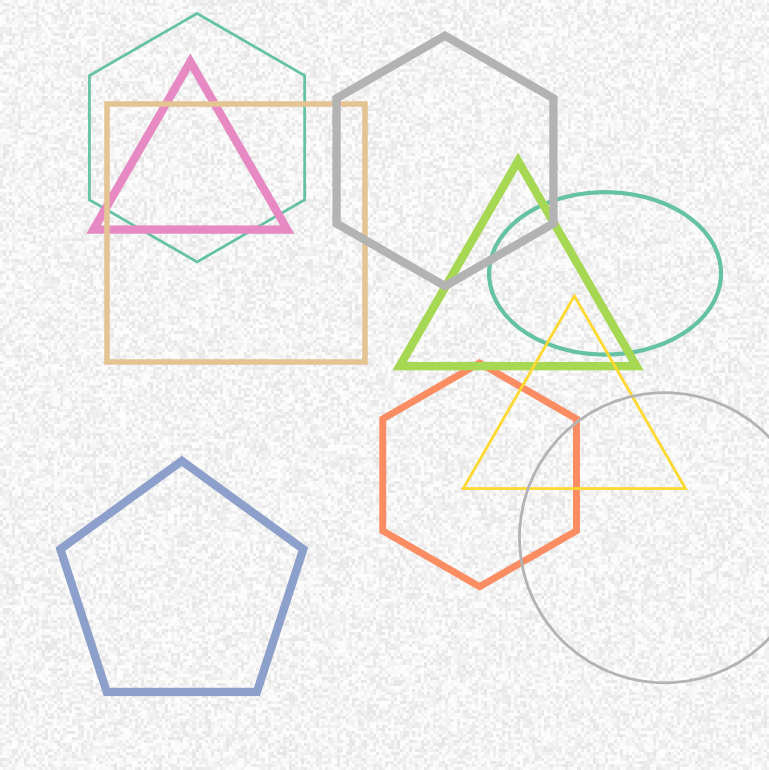[{"shape": "oval", "thickness": 1.5, "radius": 0.75, "center": [0.786, 0.645]}, {"shape": "hexagon", "thickness": 1, "radius": 0.81, "center": [0.256, 0.821]}, {"shape": "hexagon", "thickness": 2.5, "radius": 0.73, "center": [0.623, 0.383]}, {"shape": "pentagon", "thickness": 3, "radius": 0.83, "center": [0.236, 0.236]}, {"shape": "triangle", "thickness": 3, "radius": 0.73, "center": [0.247, 0.774]}, {"shape": "triangle", "thickness": 3, "radius": 0.89, "center": [0.673, 0.613]}, {"shape": "triangle", "thickness": 1, "radius": 0.83, "center": [0.746, 0.449]}, {"shape": "square", "thickness": 2, "radius": 0.84, "center": [0.306, 0.697]}, {"shape": "hexagon", "thickness": 3, "radius": 0.81, "center": [0.578, 0.791]}, {"shape": "circle", "thickness": 1, "radius": 0.94, "center": [0.863, 0.302]}]